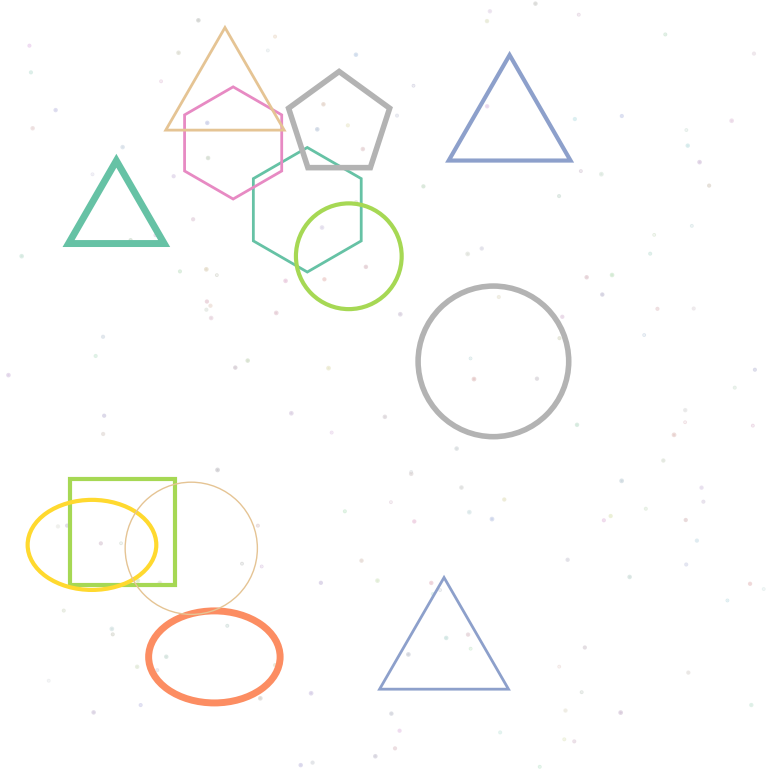[{"shape": "triangle", "thickness": 2.5, "radius": 0.36, "center": [0.151, 0.72]}, {"shape": "hexagon", "thickness": 1, "radius": 0.4, "center": [0.399, 0.728]}, {"shape": "oval", "thickness": 2.5, "radius": 0.43, "center": [0.278, 0.147]}, {"shape": "triangle", "thickness": 1.5, "radius": 0.46, "center": [0.662, 0.837]}, {"shape": "triangle", "thickness": 1, "radius": 0.48, "center": [0.577, 0.153]}, {"shape": "hexagon", "thickness": 1, "radius": 0.36, "center": [0.303, 0.814]}, {"shape": "square", "thickness": 1.5, "radius": 0.34, "center": [0.159, 0.309]}, {"shape": "circle", "thickness": 1.5, "radius": 0.34, "center": [0.453, 0.667]}, {"shape": "oval", "thickness": 1.5, "radius": 0.42, "center": [0.119, 0.292]}, {"shape": "triangle", "thickness": 1, "radius": 0.44, "center": [0.292, 0.875]}, {"shape": "circle", "thickness": 0.5, "radius": 0.43, "center": [0.248, 0.288]}, {"shape": "circle", "thickness": 2, "radius": 0.49, "center": [0.641, 0.531]}, {"shape": "pentagon", "thickness": 2, "radius": 0.35, "center": [0.44, 0.838]}]